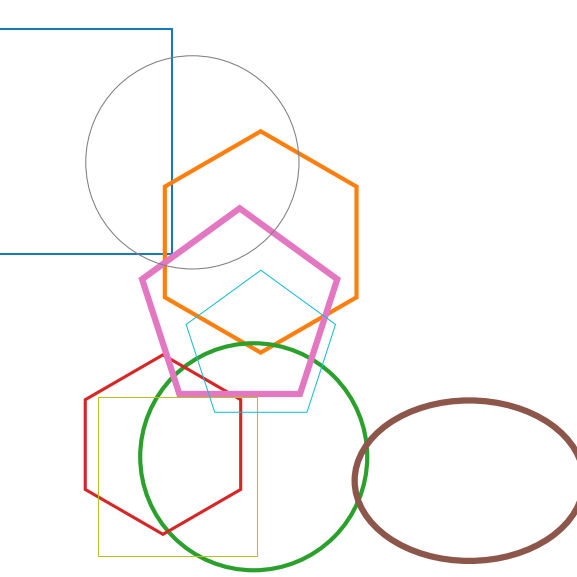[{"shape": "square", "thickness": 1, "radius": 0.97, "center": [0.103, 0.754]}, {"shape": "hexagon", "thickness": 2, "radius": 0.96, "center": [0.451, 0.58]}, {"shape": "circle", "thickness": 2, "radius": 0.98, "center": [0.439, 0.208]}, {"shape": "hexagon", "thickness": 1.5, "radius": 0.78, "center": [0.282, 0.229]}, {"shape": "oval", "thickness": 3, "radius": 0.99, "center": [0.813, 0.167]}, {"shape": "pentagon", "thickness": 3, "radius": 0.89, "center": [0.415, 0.461]}, {"shape": "circle", "thickness": 0.5, "radius": 0.92, "center": [0.333, 0.718]}, {"shape": "square", "thickness": 0.5, "radius": 0.69, "center": [0.308, 0.174]}, {"shape": "pentagon", "thickness": 0.5, "radius": 0.68, "center": [0.452, 0.395]}]